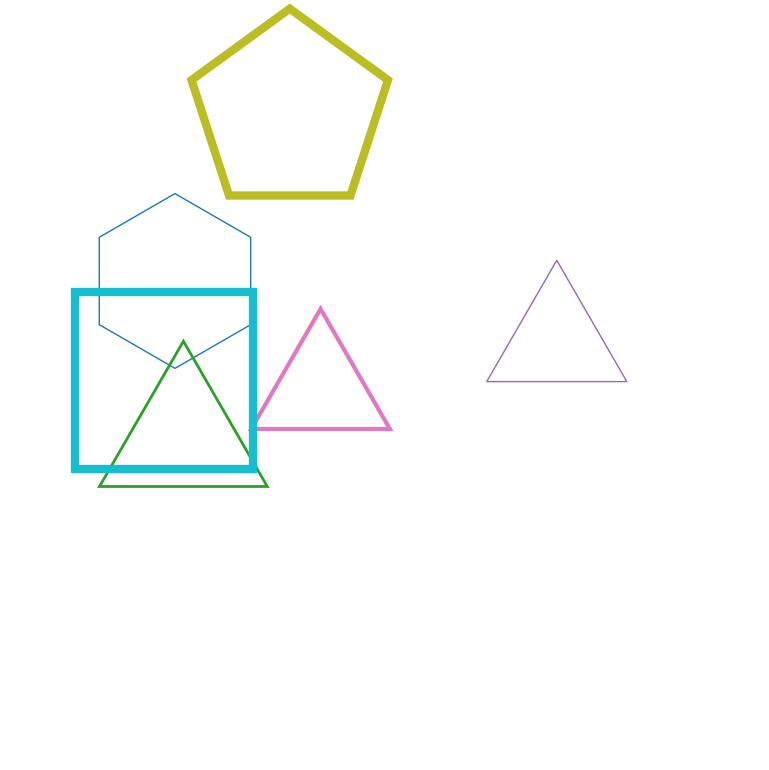[{"shape": "hexagon", "thickness": 0.5, "radius": 0.57, "center": [0.227, 0.635]}, {"shape": "triangle", "thickness": 1, "radius": 0.63, "center": [0.238, 0.431]}, {"shape": "triangle", "thickness": 0.5, "radius": 0.53, "center": [0.723, 0.557]}, {"shape": "triangle", "thickness": 1.5, "radius": 0.52, "center": [0.416, 0.495]}, {"shape": "pentagon", "thickness": 3, "radius": 0.67, "center": [0.376, 0.855]}, {"shape": "square", "thickness": 3, "radius": 0.58, "center": [0.213, 0.506]}]